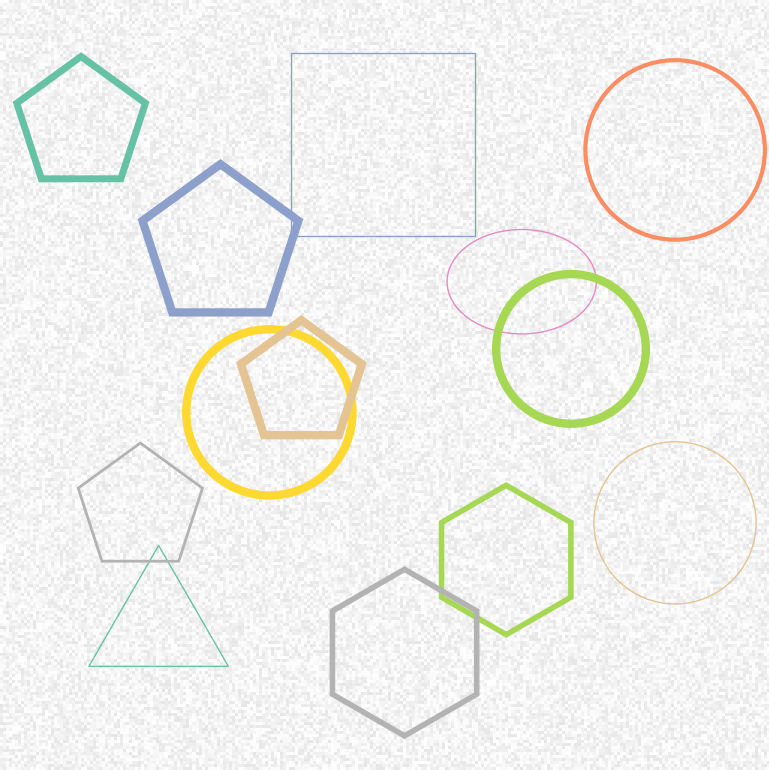[{"shape": "triangle", "thickness": 0.5, "radius": 0.52, "center": [0.206, 0.187]}, {"shape": "pentagon", "thickness": 2.5, "radius": 0.44, "center": [0.105, 0.839]}, {"shape": "circle", "thickness": 1.5, "radius": 0.58, "center": [0.877, 0.805]}, {"shape": "square", "thickness": 0.5, "radius": 0.6, "center": [0.498, 0.812]}, {"shape": "pentagon", "thickness": 3, "radius": 0.53, "center": [0.286, 0.68]}, {"shape": "oval", "thickness": 0.5, "radius": 0.48, "center": [0.678, 0.634]}, {"shape": "hexagon", "thickness": 2, "radius": 0.48, "center": [0.657, 0.273]}, {"shape": "circle", "thickness": 3, "radius": 0.49, "center": [0.742, 0.547]}, {"shape": "circle", "thickness": 3, "radius": 0.54, "center": [0.35, 0.465]}, {"shape": "pentagon", "thickness": 3, "radius": 0.41, "center": [0.391, 0.502]}, {"shape": "circle", "thickness": 0.5, "radius": 0.53, "center": [0.877, 0.321]}, {"shape": "hexagon", "thickness": 2, "radius": 0.54, "center": [0.525, 0.152]}, {"shape": "pentagon", "thickness": 1, "radius": 0.42, "center": [0.182, 0.34]}]